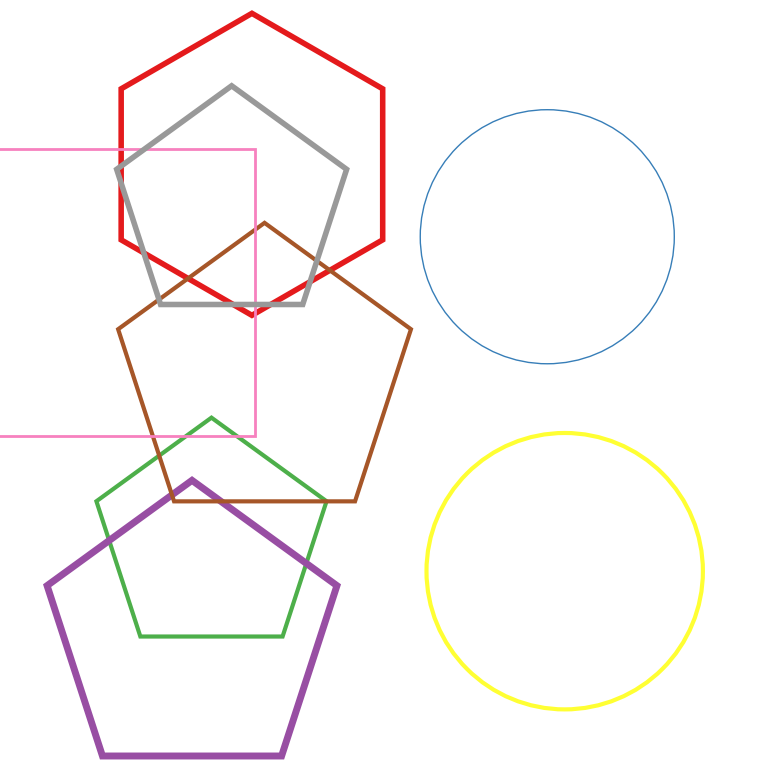[{"shape": "hexagon", "thickness": 2, "radius": 0.98, "center": [0.327, 0.787]}, {"shape": "circle", "thickness": 0.5, "radius": 0.82, "center": [0.711, 0.693]}, {"shape": "pentagon", "thickness": 1.5, "radius": 0.79, "center": [0.275, 0.3]}, {"shape": "pentagon", "thickness": 2.5, "radius": 0.99, "center": [0.249, 0.178]}, {"shape": "circle", "thickness": 1.5, "radius": 0.9, "center": [0.733, 0.258]}, {"shape": "pentagon", "thickness": 1.5, "radius": 1.0, "center": [0.344, 0.511]}, {"shape": "square", "thickness": 1, "radius": 0.93, "center": [0.145, 0.62]}, {"shape": "pentagon", "thickness": 2, "radius": 0.79, "center": [0.301, 0.732]}]